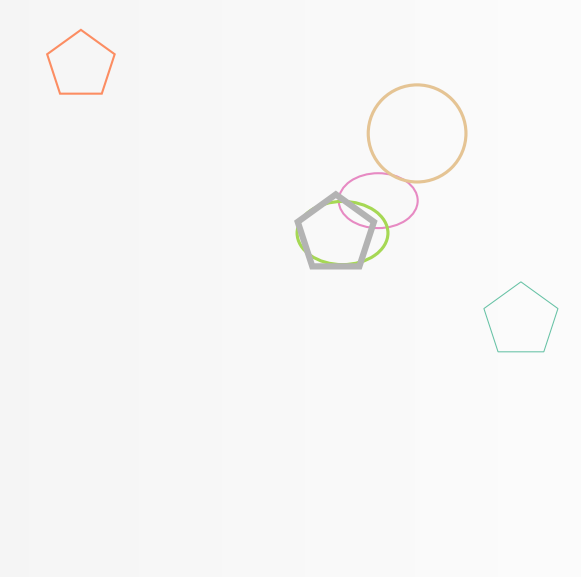[{"shape": "pentagon", "thickness": 0.5, "radius": 0.33, "center": [0.896, 0.444]}, {"shape": "pentagon", "thickness": 1, "radius": 0.31, "center": [0.139, 0.886]}, {"shape": "oval", "thickness": 1, "radius": 0.34, "center": [0.651, 0.652]}, {"shape": "oval", "thickness": 1.5, "radius": 0.39, "center": [0.589, 0.596]}, {"shape": "circle", "thickness": 1.5, "radius": 0.42, "center": [0.718, 0.768]}, {"shape": "pentagon", "thickness": 3, "radius": 0.34, "center": [0.578, 0.594]}]